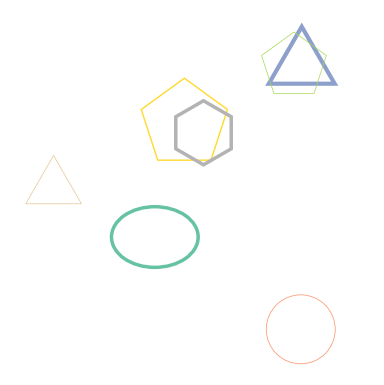[{"shape": "oval", "thickness": 2.5, "radius": 0.56, "center": [0.402, 0.384]}, {"shape": "circle", "thickness": 0.5, "radius": 0.45, "center": [0.781, 0.145]}, {"shape": "triangle", "thickness": 3, "radius": 0.49, "center": [0.784, 0.832]}, {"shape": "pentagon", "thickness": 0.5, "radius": 0.44, "center": [0.763, 0.828]}, {"shape": "pentagon", "thickness": 1, "radius": 0.59, "center": [0.479, 0.679]}, {"shape": "triangle", "thickness": 0.5, "radius": 0.42, "center": [0.139, 0.512]}, {"shape": "hexagon", "thickness": 2.5, "radius": 0.42, "center": [0.529, 0.655]}]